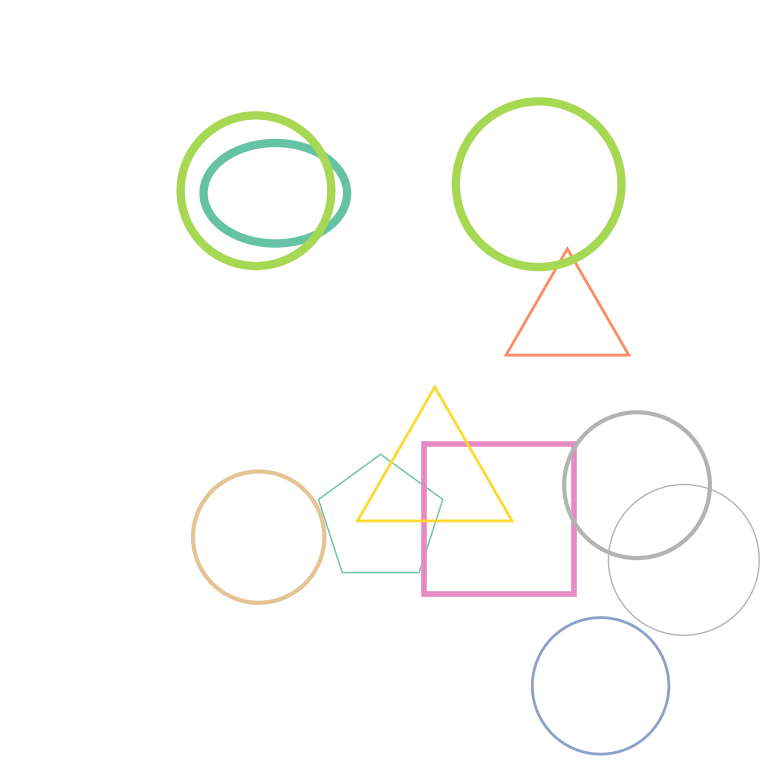[{"shape": "oval", "thickness": 3, "radius": 0.47, "center": [0.358, 0.749]}, {"shape": "pentagon", "thickness": 0.5, "radius": 0.42, "center": [0.494, 0.325]}, {"shape": "triangle", "thickness": 1, "radius": 0.46, "center": [0.737, 0.585]}, {"shape": "circle", "thickness": 1, "radius": 0.44, "center": [0.78, 0.109]}, {"shape": "square", "thickness": 2, "radius": 0.49, "center": [0.648, 0.325]}, {"shape": "circle", "thickness": 3, "radius": 0.49, "center": [0.332, 0.752]}, {"shape": "circle", "thickness": 3, "radius": 0.54, "center": [0.7, 0.761]}, {"shape": "triangle", "thickness": 1, "radius": 0.58, "center": [0.565, 0.381]}, {"shape": "circle", "thickness": 1.5, "radius": 0.43, "center": [0.336, 0.302]}, {"shape": "circle", "thickness": 0.5, "radius": 0.49, "center": [0.888, 0.273]}, {"shape": "circle", "thickness": 1.5, "radius": 0.47, "center": [0.827, 0.37]}]